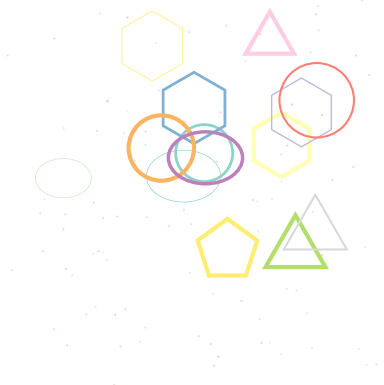[{"shape": "circle", "thickness": 2, "radius": 0.37, "center": [0.53, 0.602]}, {"shape": "oval", "thickness": 0.5, "radius": 0.48, "center": [0.477, 0.543]}, {"shape": "hexagon", "thickness": 3, "radius": 0.42, "center": [0.731, 0.624]}, {"shape": "hexagon", "thickness": 1, "radius": 0.45, "center": [0.783, 0.708]}, {"shape": "circle", "thickness": 1.5, "radius": 0.48, "center": [0.823, 0.74]}, {"shape": "hexagon", "thickness": 2, "radius": 0.46, "center": [0.504, 0.72]}, {"shape": "circle", "thickness": 3, "radius": 0.42, "center": [0.419, 0.616]}, {"shape": "triangle", "thickness": 3, "radius": 0.45, "center": [0.767, 0.351]}, {"shape": "triangle", "thickness": 3, "radius": 0.36, "center": [0.701, 0.897]}, {"shape": "triangle", "thickness": 1.5, "radius": 0.47, "center": [0.819, 0.399]}, {"shape": "oval", "thickness": 2.5, "radius": 0.48, "center": [0.534, 0.59]}, {"shape": "oval", "thickness": 0.5, "radius": 0.36, "center": [0.164, 0.537]}, {"shape": "hexagon", "thickness": 0.5, "radius": 0.46, "center": [0.396, 0.881]}, {"shape": "pentagon", "thickness": 3, "radius": 0.41, "center": [0.591, 0.35]}]